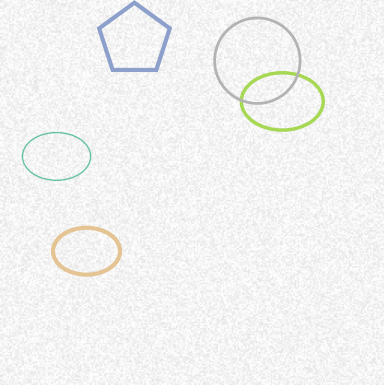[{"shape": "oval", "thickness": 1, "radius": 0.44, "center": [0.147, 0.594]}, {"shape": "pentagon", "thickness": 3, "radius": 0.48, "center": [0.349, 0.896]}, {"shape": "oval", "thickness": 2.5, "radius": 0.53, "center": [0.733, 0.737]}, {"shape": "oval", "thickness": 3, "radius": 0.44, "center": [0.225, 0.348]}, {"shape": "circle", "thickness": 2, "radius": 0.56, "center": [0.668, 0.842]}]